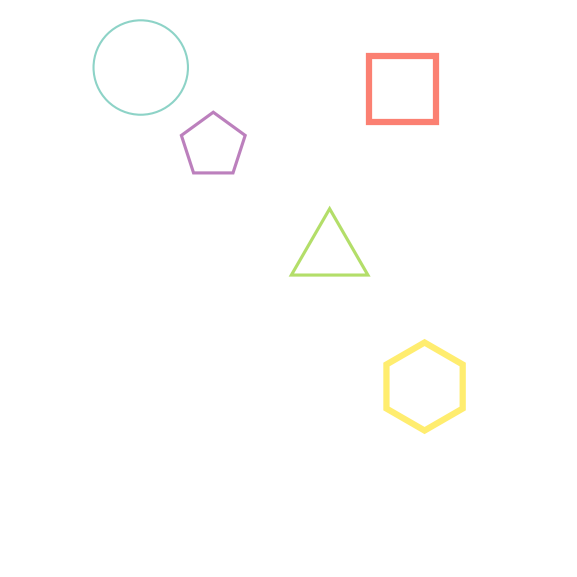[{"shape": "circle", "thickness": 1, "radius": 0.41, "center": [0.244, 0.882]}, {"shape": "square", "thickness": 3, "radius": 0.29, "center": [0.697, 0.845]}, {"shape": "triangle", "thickness": 1.5, "radius": 0.38, "center": [0.571, 0.561]}, {"shape": "pentagon", "thickness": 1.5, "radius": 0.29, "center": [0.369, 0.747]}, {"shape": "hexagon", "thickness": 3, "radius": 0.38, "center": [0.735, 0.33]}]